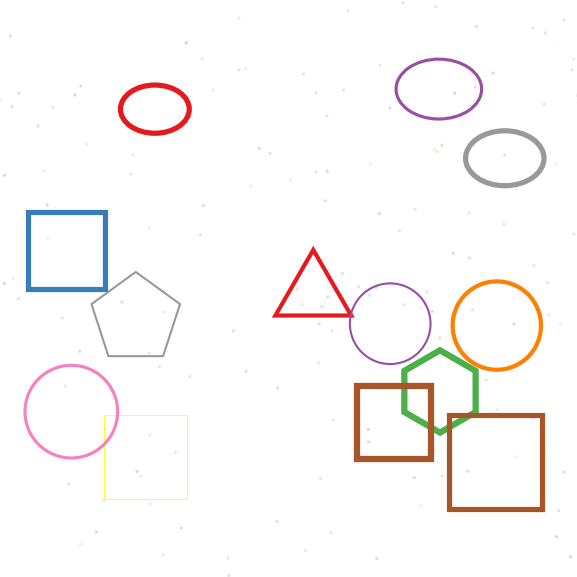[{"shape": "oval", "thickness": 2.5, "radius": 0.3, "center": [0.268, 0.81]}, {"shape": "triangle", "thickness": 2, "radius": 0.38, "center": [0.542, 0.491]}, {"shape": "square", "thickness": 2.5, "radius": 0.33, "center": [0.115, 0.566]}, {"shape": "hexagon", "thickness": 3, "radius": 0.36, "center": [0.762, 0.321]}, {"shape": "circle", "thickness": 1, "radius": 0.35, "center": [0.676, 0.439]}, {"shape": "oval", "thickness": 1.5, "radius": 0.37, "center": [0.76, 0.845]}, {"shape": "circle", "thickness": 2, "radius": 0.38, "center": [0.86, 0.435]}, {"shape": "square", "thickness": 0.5, "radius": 0.36, "center": [0.252, 0.208]}, {"shape": "square", "thickness": 2.5, "radius": 0.4, "center": [0.858, 0.199]}, {"shape": "square", "thickness": 3, "radius": 0.32, "center": [0.682, 0.268]}, {"shape": "circle", "thickness": 1.5, "radius": 0.4, "center": [0.123, 0.286]}, {"shape": "pentagon", "thickness": 1, "radius": 0.4, "center": [0.235, 0.448]}, {"shape": "oval", "thickness": 2.5, "radius": 0.34, "center": [0.874, 0.725]}]